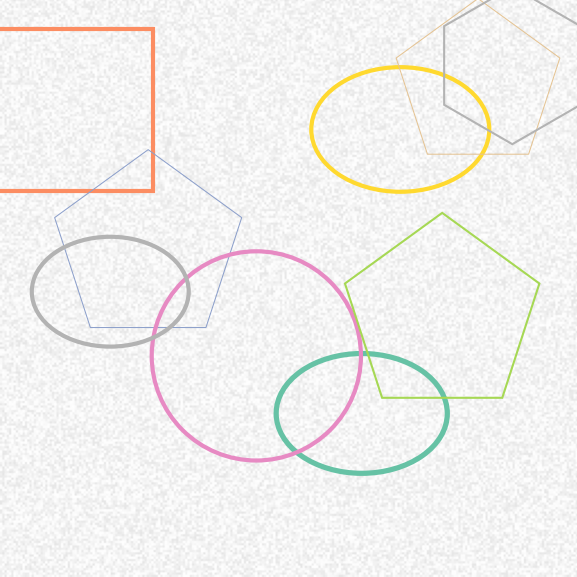[{"shape": "oval", "thickness": 2.5, "radius": 0.74, "center": [0.626, 0.283]}, {"shape": "square", "thickness": 2, "radius": 0.7, "center": [0.125, 0.808]}, {"shape": "pentagon", "thickness": 0.5, "radius": 0.85, "center": [0.257, 0.57]}, {"shape": "circle", "thickness": 2, "radius": 0.91, "center": [0.444, 0.383]}, {"shape": "pentagon", "thickness": 1, "radius": 0.89, "center": [0.766, 0.454]}, {"shape": "oval", "thickness": 2, "radius": 0.77, "center": [0.693, 0.775]}, {"shape": "pentagon", "thickness": 0.5, "radius": 0.75, "center": [0.828, 0.853]}, {"shape": "hexagon", "thickness": 1, "radius": 0.68, "center": [0.887, 0.886]}, {"shape": "oval", "thickness": 2, "radius": 0.68, "center": [0.191, 0.494]}]